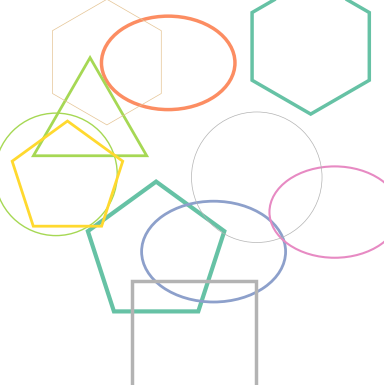[{"shape": "pentagon", "thickness": 3, "radius": 0.93, "center": [0.405, 0.342]}, {"shape": "hexagon", "thickness": 2.5, "radius": 0.88, "center": [0.807, 0.879]}, {"shape": "oval", "thickness": 2.5, "radius": 0.87, "center": [0.437, 0.837]}, {"shape": "oval", "thickness": 2, "radius": 0.94, "center": [0.555, 0.346]}, {"shape": "oval", "thickness": 1.5, "radius": 0.85, "center": [0.869, 0.449]}, {"shape": "triangle", "thickness": 2, "radius": 0.85, "center": [0.234, 0.68]}, {"shape": "circle", "thickness": 1, "radius": 0.8, "center": [0.145, 0.547]}, {"shape": "pentagon", "thickness": 2, "radius": 0.75, "center": [0.175, 0.535]}, {"shape": "hexagon", "thickness": 0.5, "radius": 0.82, "center": [0.278, 0.839]}, {"shape": "square", "thickness": 2.5, "radius": 0.8, "center": [0.504, 0.108]}, {"shape": "circle", "thickness": 0.5, "radius": 0.85, "center": [0.667, 0.54]}]